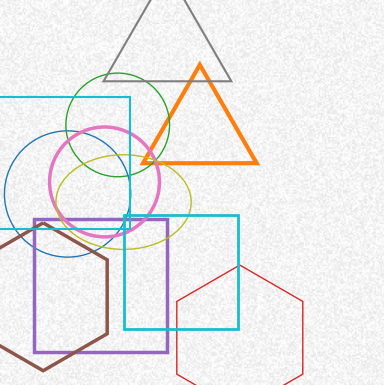[{"shape": "circle", "thickness": 1, "radius": 0.82, "center": [0.176, 0.496]}, {"shape": "triangle", "thickness": 3, "radius": 0.85, "center": [0.519, 0.661]}, {"shape": "circle", "thickness": 1, "radius": 0.67, "center": [0.306, 0.676]}, {"shape": "hexagon", "thickness": 1, "radius": 0.94, "center": [0.623, 0.123]}, {"shape": "square", "thickness": 2.5, "radius": 0.87, "center": [0.261, 0.259]}, {"shape": "hexagon", "thickness": 2.5, "radius": 0.96, "center": [0.112, 0.229]}, {"shape": "circle", "thickness": 2.5, "radius": 0.71, "center": [0.271, 0.527]}, {"shape": "triangle", "thickness": 1.5, "radius": 0.96, "center": [0.435, 0.885]}, {"shape": "oval", "thickness": 1, "radius": 0.88, "center": [0.321, 0.475]}, {"shape": "square", "thickness": 1.5, "radius": 0.86, "center": [0.166, 0.576]}, {"shape": "square", "thickness": 2, "radius": 0.74, "center": [0.47, 0.294]}]